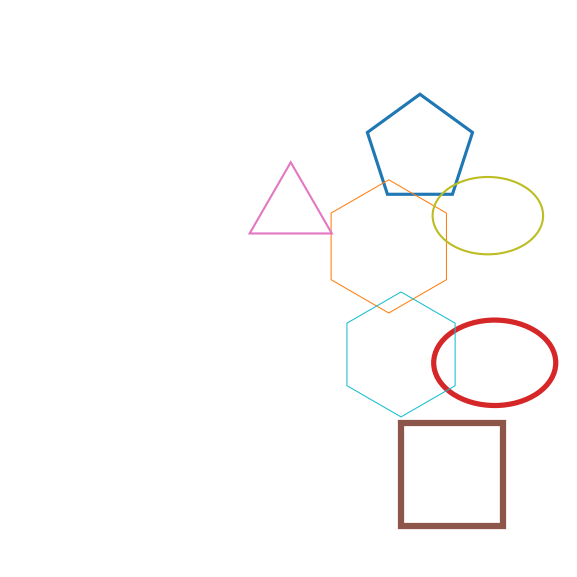[{"shape": "pentagon", "thickness": 1.5, "radius": 0.48, "center": [0.727, 0.74]}, {"shape": "hexagon", "thickness": 0.5, "radius": 0.58, "center": [0.673, 0.572]}, {"shape": "oval", "thickness": 2.5, "radius": 0.53, "center": [0.857, 0.371]}, {"shape": "square", "thickness": 3, "radius": 0.44, "center": [0.783, 0.178]}, {"shape": "triangle", "thickness": 1, "radius": 0.41, "center": [0.503, 0.636]}, {"shape": "oval", "thickness": 1, "radius": 0.48, "center": [0.845, 0.626]}, {"shape": "hexagon", "thickness": 0.5, "radius": 0.54, "center": [0.694, 0.385]}]